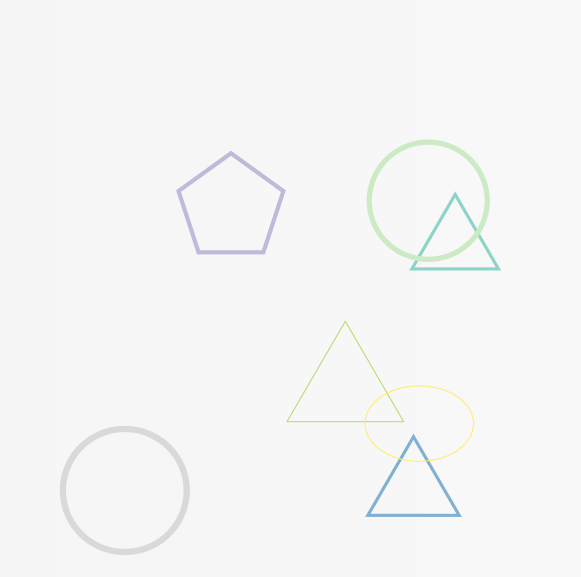[{"shape": "triangle", "thickness": 1.5, "radius": 0.43, "center": [0.783, 0.576]}, {"shape": "pentagon", "thickness": 2, "radius": 0.47, "center": [0.397, 0.639]}, {"shape": "triangle", "thickness": 1.5, "radius": 0.45, "center": [0.711, 0.152]}, {"shape": "triangle", "thickness": 0.5, "radius": 0.58, "center": [0.594, 0.327]}, {"shape": "circle", "thickness": 3, "radius": 0.53, "center": [0.215, 0.15]}, {"shape": "circle", "thickness": 2.5, "radius": 0.51, "center": [0.737, 0.652]}, {"shape": "oval", "thickness": 0.5, "radius": 0.47, "center": [0.721, 0.266]}]